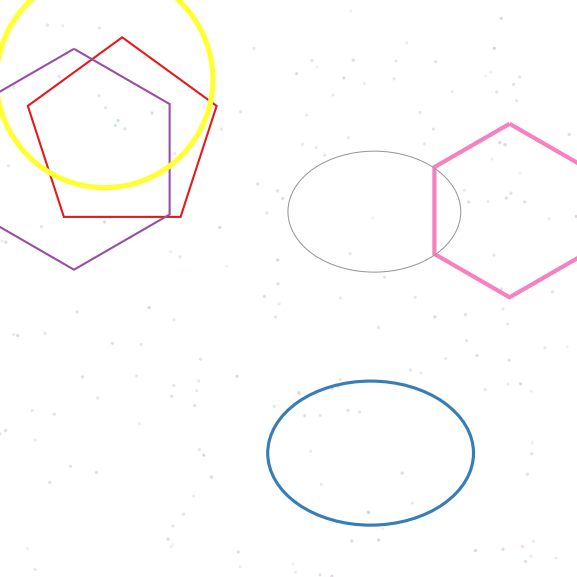[{"shape": "pentagon", "thickness": 1, "radius": 0.86, "center": [0.212, 0.763]}, {"shape": "oval", "thickness": 1.5, "radius": 0.89, "center": [0.642, 0.215]}, {"shape": "hexagon", "thickness": 1, "radius": 0.96, "center": [0.128, 0.723]}, {"shape": "circle", "thickness": 2.5, "radius": 0.94, "center": [0.181, 0.862]}, {"shape": "hexagon", "thickness": 2, "radius": 0.75, "center": [0.882, 0.635]}, {"shape": "oval", "thickness": 0.5, "radius": 0.75, "center": [0.648, 0.633]}]